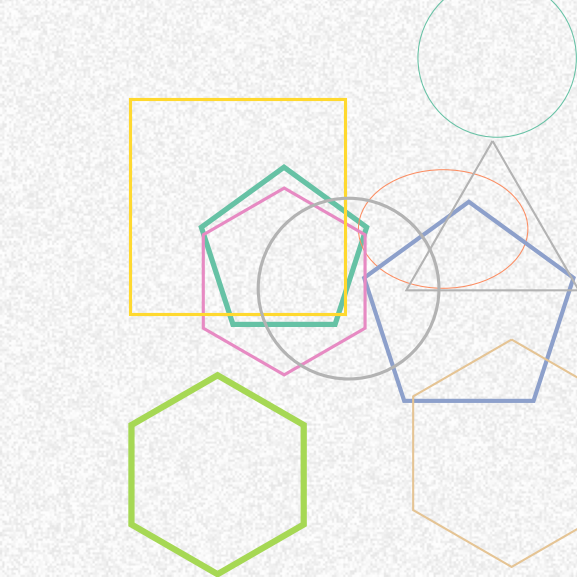[{"shape": "pentagon", "thickness": 2.5, "radius": 0.75, "center": [0.492, 0.559]}, {"shape": "circle", "thickness": 0.5, "radius": 0.69, "center": [0.861, 0.899]}, {"shape": "oval", "thickness": 0.5, "radius": 0.73, "center": [0.767, 0.603]}, {"shape": "pentagon", "thickness": 2, "radius": 0.95, "center": [0.812, 0.459]}, {"shape": "hexagon", "thickness": 1.5, "radius": 0.81, "center": [0.492, 0.512]}, {"shape": "hexagon", "thickness": 3, "radius": 0.86, "center": [0.377, 0.177]}, {"shape": "square", "thickness": 1.5, "radius": 0.93, "center": [0.411, 0.642]}, {"shape": "hexagon", "thickness": 1, "radius": 0.98, "center": [0.886, 0.214]}, {"shape": "circle", "thickness": 1.5, "radius": 0.78, "center": [0.604, 0.499]}, {"shape": "triangle", "thickness": 1, "radius": 0.86, "center": [0.853, 0.583]}]